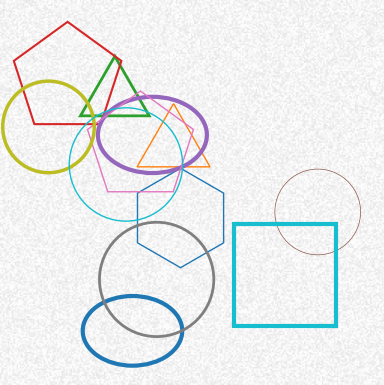[{"shape": "hexagon", "thickness": 1, "radius": 0.65, "center": [0.469, 0.434]}, {"shape": "oval", "thickness": 3, "radius": 0.65, "center": [0.344, 0.141]}, {"shape": "triangle", "thickness": 1, "radius": 0.55, "center": [0.451, 0.621]}, {"shape": "triangle", "thickness": 2, "radius": 0.52, "center": [0.298, 0.751]}, {"shape": "pentagon", "thickness": 1.5, "radius": 0.73, "center": [0.176, 0.796]}, {"shape": "oval", "thickness": 3, "radius": 0.71, "center": [0.396, 0.65]}, {"shape": "circle", "thickness": 0.5, "radius": 0.56, "center": [0.825, 0.449]}, {"shape": "pentagon", "thickness": 1, "radius": 0.72, "center": [0.365, 0.619]}, {"shape": "circle", "thickness": 2, "radius": 0.74, "center": [0.407, 0.274]}, {"shape": "circle", "thickness": 2.5, "radius": 0.59, "center": [0.126, 0.67]}, {"shape": "circle", "thickness": 1, "radius": 0.74, "center": [0.327, 0.573]}, {"shape": "square", "thickness": 3, "radius": 0.66, "center": [0.739, 0.285]}]